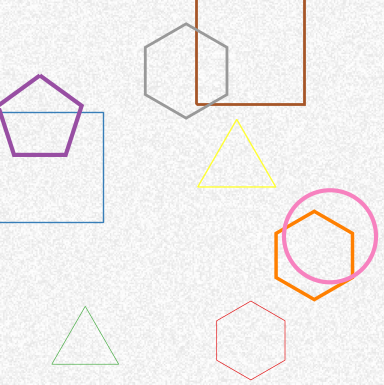[{"shape": "hexagon", "thickness": 0.5, "radius": 0.51, "center": [0.652, 0.116]}, {"shape": "square", "thickness": 1, "radius": 0.71, "center": [0.125, 0.566]}, {"shape": "triangle", "thickness": 0.5, "radius": 0.5, "center": [0.221, 0.104]}, {"shape": "pentagon", "thickness": 3, "radius": 0.57, "center": [0.104, 0.69]}, {"shape": "hexagon", "thickness": 2.5, "radius": 0.57, "center": [0.816, 0.336]}, {"shape": "triangle", "thickness": 1, "radius": 0.59, "center": [0.615, 0.573]}, {"shape": "square", "thickness": 2, "radius": 0.7, "center": [0.65, 0.87]}, {"shape": "circle", "thickness": 3, "radius": 0.6, "center": [0.857, 0.386]}, {"shape": "hexagon", "thickness": 2, "radius": 0.61, "center": [0.483, 0.816]}]